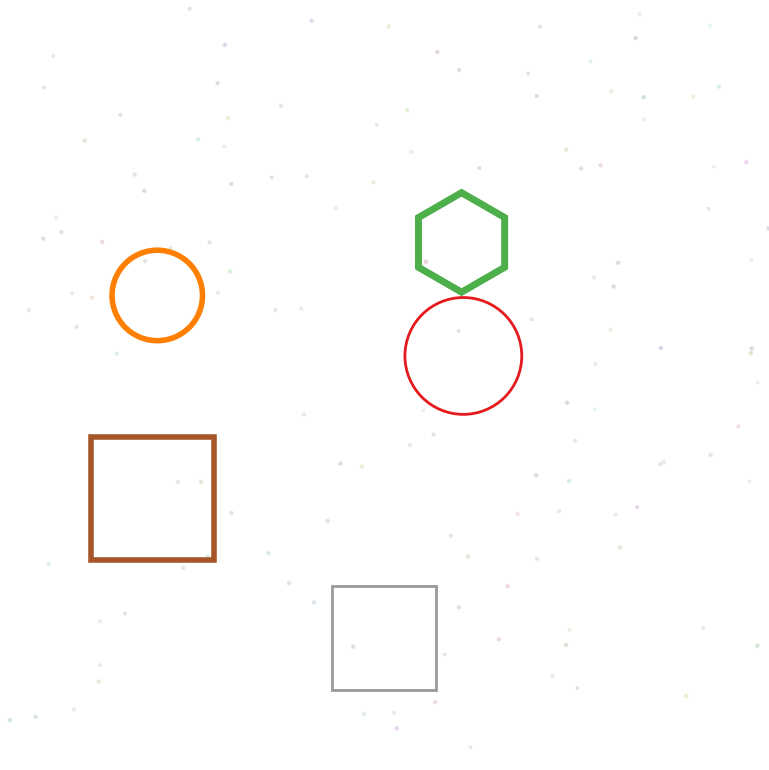[{"shape": "circle", "thickness": 1, "radius": 0.38, "center": [0.602, 0.538]}, {"shape": "hexagon", "thickness": 2.5, "radius": 0.32, "center": [0.599, 0.685]}, {"shape": "circle", "thickness": 2, "radius": 0.29, "center": [0.204, 0.616]}, {"shape": "square", "thickness": 2, "radius": 0.4, "center": [0.198, 0.352]}, {"shape": "square", "thickness": 1, "radius": 0.34, "center": [0.499, 0.172]}]